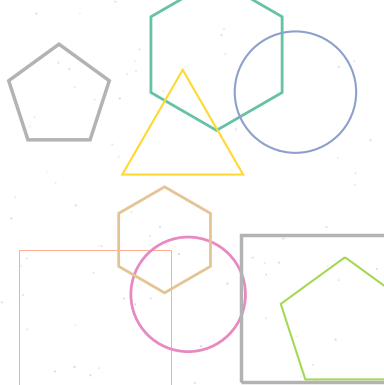[{"shape": "hexagon", "thickness": 2, "radius": 0.98, "center": [0.562, 0.858]}, {"shape": "square", "thickness": 0.5, "radius": 0.98, "center": [0.246, 0.155]}, {"shape": "circle", "thickness": 1.5, "radius": 0.79, "center": [0.767, 0.761]}, {"shape": "circle", "thickness": 2, "radius": 0.74, "center": [0.489, 0.235]}, {"shape": "pentagon", "thickness": 1.5, "radius": 0.88, "center": [0.896, 0.156]}, {"shape": "triangle", "thickness": 1.5, "radius": 0.91, "center": [0.475, 0.637]}, {"shape": "hexagon", "thickness": 2, "radius": 0.69, "center": [0.427, 0.377]}, {"shape": "square", "thickness": 2.5, "radius": 0.96, "center": [0.817, 0.198]}, {"shape": "pentagon", "thickness": 2.5, "radius": 0.69, "center": [0.153, 0.748]}]